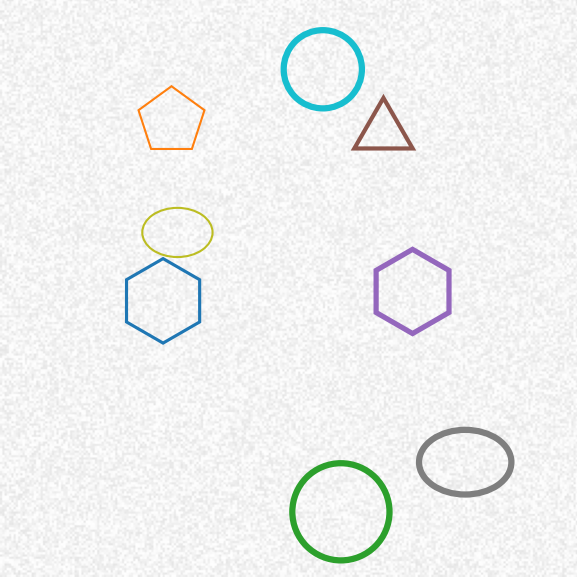[{"shape": "hexagon", "thickness": 1.5, "radius": 0.37, "center": [0.282, 0.478]}, {"shape": "pentagon", "thickness": 1, "radius": 0.3, "center": [0.297, 0.79]}, {"shape": "circle", "thickness": 3, "radius": 0.42, "center": [0.59, 0.113]}, {"shape": "hexagon", "thickness": 2.5, "radius": 0.36, "center": [0.714, 0.494]}, {"shape": "triangle", "thickness": 2, "radius": 0.29, "center": [0.664, 0.771]}, {"shape": "oval", "thickness": 3, "radius": 0.4, "center": [0.806, 0.199]}, {"shape": "oval", "thickness": 1, "radius": 0.3, "center": [0.307, 0.597]}, {"shape": "circle", "thickness": 3, "radius": 0.34, "center": [0.559, 0.879]}]